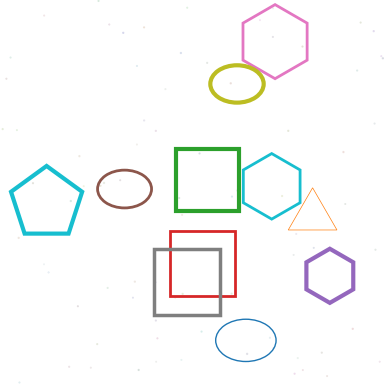[{"shape": "oval", "thickness": 1, "radius": 0.39, "center": [0.639, 0.116]}, {"shape": "triangle", "thickness": 0.5, "radius": 0.37, "center": [0.812, 0.439]}, {"shape": "square", "thickness": 3, "radius": 0.41, "center": [0.54, 0.532]}, {"shape": "square", "thickness": 2, "radius": 0.42, "center": [0.526, 0.316]}, {"shape": "hexagon", "thickness": 3, "radius": 0.35, "center": [0.857, 0.284]}, {"shape": "oval", "thickness": 2, "radius": 0.35, "center": [0.324, 0.509]}, {"shape": "hexagon", "thickness": 2, "radius": 0.48, "center": [0.714, 0.892]}, {"shape": "square", "thickness": 2.5, "radius": 0.43, "center": [0.487, 0.267]}, {"shape": "oval", "thickness": 3, "radius": 0.35, "center": [0.616, 0.782]}, {"shape": "hexagon", "thickness": 2, "radius": 0.43, "center": [0.706, 0.516]}, {"shape": "pentagon", "thickness": 3, "radius": 0.49, "center": [0.121, 0.472]}]